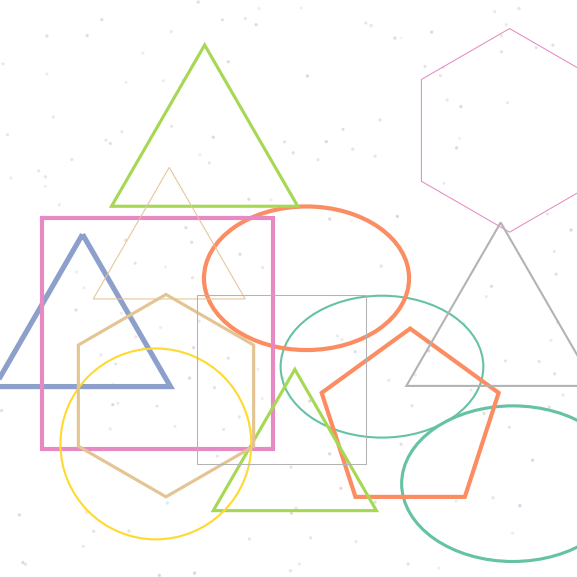[{"shape": "oval", "thickness": 1, "radius": 0.88, "center": [0.661, 0.364]}, {"shape": "oval", "thickness": 1.5, "radius": 0.96, "center": [0.888, 0.162]}, {"shape": "pentagon", "thickness": 2, "radius": 0.81, "center": [0.71, 0.269]}, {"shape": "oval", "thickness": 2, "radius": 0.89, "center": [0.531, 0.517]}, {"shape": "triangle", "thickness": 2.5, "radius": 0.88, "center": [0.143, 0.418]}, {"shape": "hexagon", "thickness": 0.5, "radius": 0.88, "center": [0.882, 0.773]}, {"shape": "square", "thickness": 2, "radius": 1.0, "center": [0.272, 0.421]}, {"shape": "triangle", "thickness": 1.5, "radius": 0.93, "center": [0.354, 0.735]}, {"shape": "triangle", "thickness": 1.5, "radius": 0.82, "center": [0.511, 0.196]}, {"shape": "circle", "thickness": 1, "radius": 0.83, "center": [0.27, 0.23]}, {"shape": "triangle", "thickness": 0.5, "radius": 0.76, "center": [0.293, 0.557]}, {"shape": "hexagon", "thickness": 1.5, "radius": 0.88, "center": [0.287, 0.314]}, {"shape": "square", "thickness": 0.5, "radius": 0.73, "center": [0.487, 0.342]}, {"shape": "triangle", "thickness": 1, "radius": 0.94, "center": [0.867, 0.425]}]